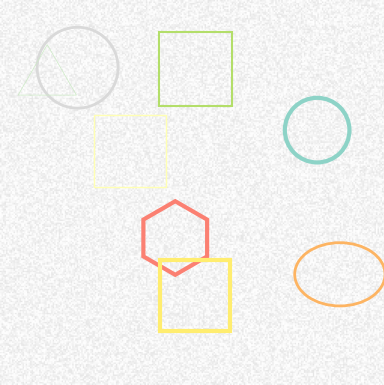[{"shape": "circle", "thickness": 3, "radius": 0.42, "center": [0.824, 0.662]}, {"shape": "square", "thickness": 1, "radius": 0.46, "center": [0.337, 0.607]}, {"shape": "hexagon", "thickness": 3, "radius": 0.48, "center": [0.455, 0.382]}, {"shape": "oval", "thickness": 2, "radius": 0.59, "center": [0.883, 0.287]}, {"shape": "square", "thickness": 1.5, "radius": 0.48, "center": [0.508, 0.82]}, {"shape": "circle", "thickness": 2, "radius": 0.53, "center": [0.202, 0.824]}, {"shape": "triangle", "thickness": 0.5, "radius": 0.44, "center": [0.123, 0.797]}, {"shape": "square", "thickness": 3, "radius": 0.46, "center": [0.506, 0.232]}]